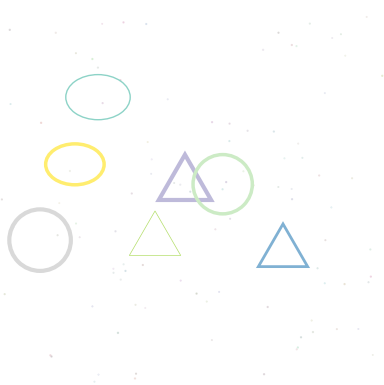[{"shape": "oval", "thickness": 1, "radius": 0.42, "center": [0.255, 0.748]}, {"shape": "triangle", "thickness": 3, "radius": 0.39, "center": [0.48, 0.52]}, {"shape": "triangle", "thickness": 2, "radius": 0.37, "center": [0.735, 0.344]}, {"shape": "triangle", "thickness": 0.5, "radius": 0.39, "center": [0.403, 0.375]}, {"shape": "circle", "thickness": 3, "radius": 0.4, "center": [0.104, 0.376]}, {"shape": "circle", "thickness": 2.5, "radius": 0.38, "center": [0.578, 0.521]}, {"shape": "oval", "thickness": 2.5, "radius": 0.38, "center": [0.195, 0.573]}]